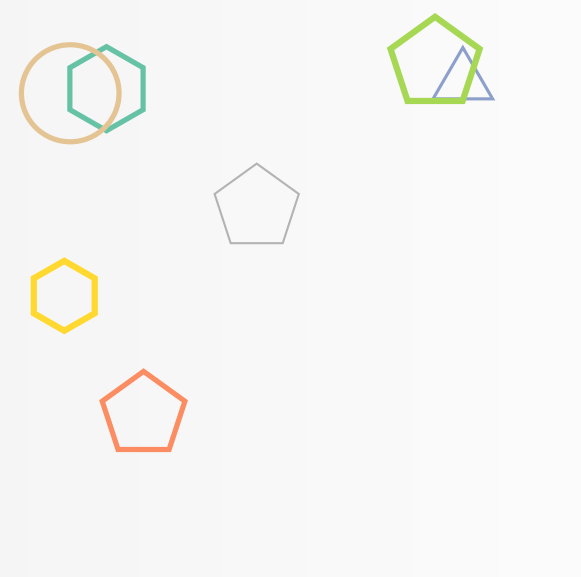[{"shape": "hexagon", "thickness": 2.5, "radius": 0.36, "center": [0.183, 0.846]}, {"shape": "pentagon", "thickness": 2.5, "radius": 0.37, "center": [0.247, 0.281]}, {"shape": "triangle", "thickness": 1.5, "radius": 0.3, "center": [0.796, 0.858]}, {"shape": "pentagon", "thickness": 3, "radius": 0.4, "center": [0.749, 0.889]}, {"shape": "hexagon", "thickness": 3, "radius": 0.3, "center": [0.111, 0.487]}, {"shape": "circle", "thickness": 2.5, "radius": 0.42, "center": [0.121, 0.838]}, {"shape": "pentagon", "thickness": 1, "radius": 0.38, "center": [0.442, 0.64]}]